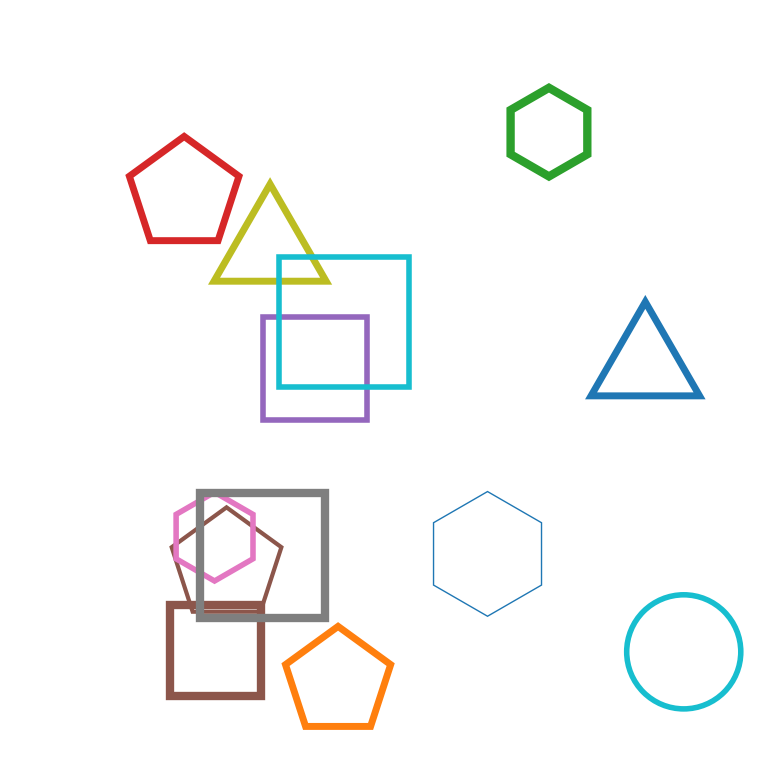[{"shape": "triangle", "thickness": 2.5, "radius": 0.41, "center": [0.838, 0.527]}, {"shape": "hexagon", "thickness": 0.5, "radius": 0.4, "center": [0.633, 0.281]}, {"shape": "pentagon", "thickness": 2.5, "radius": 0.36, "center": [0.439, 0.115]}, {"shape": "hexagon", "thickness": 3, "radius": 0.29, "center": [0.713, 0.828]}, {"shape": "pentagon", "thickness": 2.5, "radius": 0.37, "center": [0.239, 0.748]}, {"shape": "square", "thickness": 2, "radius": 0.34, "center": [0.409, 0.521]}, {"shape": "pentagon", "thickness": 1.5, "radius": 0.37, "center": [0.294, 0.266]}, {"shape": "square", "thickness": 3, "radius": 0.3, "center": [0.28, 0.155]}, {"shape": "hexagon", "thickness": 2, "radius": 0.29, "center": [0.279, 0.303]}, {"shape": "square", "thickness": 3, "radius": 0.41, "center": [0.341, 0.278]}, {"shape": "triangle", "thickness": 2.5, "radius": 0.42, "center": [0.351, 0.677]}, {"shape": "square", "thickness": 2, "radius": 0.42, "center": [0.447, 0.582]}, {"shape": "circle", "thickness": 2, "radius": 0.37, "center": [0.888, 0.153]}]